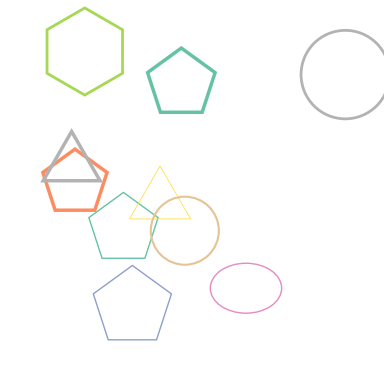[{"shape": "pentagon", "thickness": 1, "radius": 0.47, "center": [0.321, 0.406]}, {"shape": "pentagon", "thickness": 2.5, "radius": 0.46, "center": [0.471, 0.783]}, {"shape": "pentagon", "thickness": 2.5, "radius": 0.44, "center": [0.195, 0.525]}, {"shape": "pentagon", "thickness": 1, "radius": 0.53, "center": [0.344, 0.204]}, {"shape": "oval", "thickness": 1, "radius": 0.46, "center": [0.639, 0.251]}, {"shape": "hexagon", "thickness": 2, "radius": 0.57, "center": [0.22, 0.866]}, {"shape": "triangle", "thickness": 0.5, "radius": 0.46, "center": [0.416, 0.477]}, {"shape": "circle", "thickness": 1.5, "radius": 0.44, "center": [0.48, 0.401]}, {"shape": "triangle", "thickness": 2.5, "radius": 0.43, "center": [0.186, 0.573]}, {"shape": "circle", "thickness": 2, "radius": 0.57, "center": [0.897, 0.806]}]